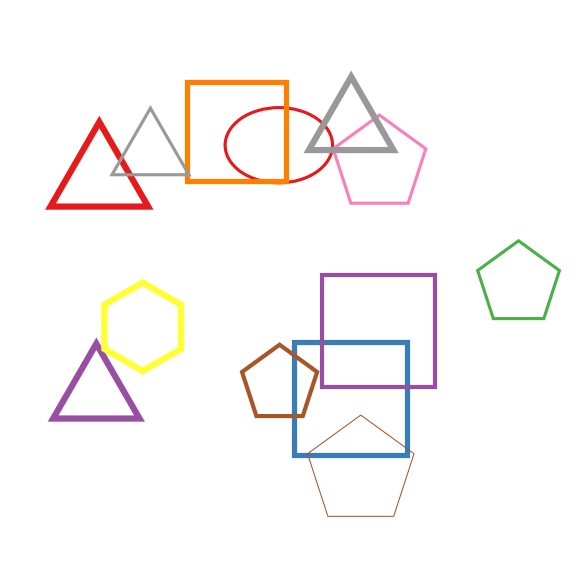[{"shape": "triangle", "thickness": 3, "radius": 0.49, "center": [0.172, 0.69]}, {"shape": "oval", "thickness": 1.5, "radius": 0.47, "center": [0.483, 0.748]}, {"shape": "square", "thickness": 2.5, "radius": 0.49, "center": [0.606, 0.309]}, {"shape": "pentagon", "thickness": 1.5, "radius": 0.37, "center": [0.898, 0.508]}, {"shape": "square", "thickness": 2, "radius": 0.49, "center": [0.656, 0.426]}, {"shape": "triangle", "thickness": 3, "radius": 0.43, "center": [0.167, 0.318]}, {"shape": "square", "thickness": 2.5, "radius": 0.43, "center": [0.41, 0.772]}, {"shape": "hexagon", "thickness": 3, "radius": 0.38, "center": [0.247, 0.433]}, {"shape": "pentagon", "thickness": 0.5, "radius": 0.48, "center": [0.625, 0.183]}, {"shape": "pentagon", "thickness": 2, "radius": 0.34, "center": [0.484, 0.334]}, {"shape": "pentagon", "thickness": 1.5, "radius": 0.42, "center": [0.657, 0.715]}, {"shape": "triangle", "thickness": 3, "radius": 0.42, "center": [0.608, 0.782]}, {"shape": "triangle", "thickness": 1.5, "radius": 0.38, "center": [0.26, 0.735]}]